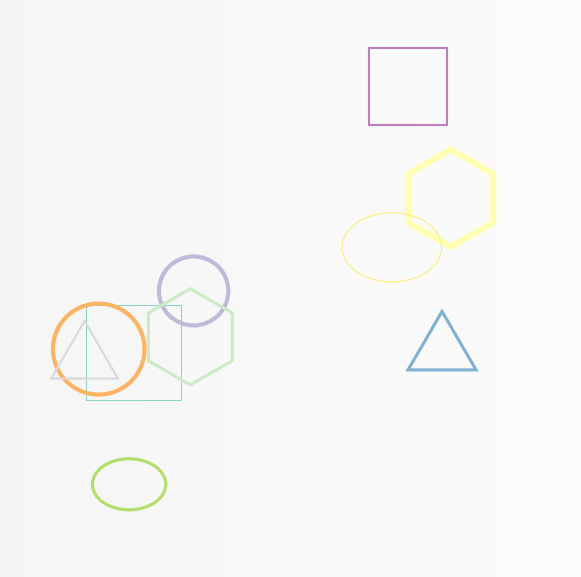[{"shape": "square", "thickness": 0.5, "radius": 0.41, "center": [0.23, 0.389]}, {"shape": "hexagon", "thickness": 3, "radius": 0.42, "center": [0.775, 0.656]}, {"shape": "circle", "thickness": 2, "radius": 0.3, "center": [0.333, 0.495]}, {"shape": "triangle", "thickness": 1.5, "radius": 0.34, "center": [0.761, 0.392]}, {"shape": "circle", "thickness": 2, "radius": 0.39, "center": [0.17, 0.395]}, {"shape": "oval", "thickness": 1.5, "radius": 0.32, "center": [0.222, 0.16]}, {"shape": "triangle", "thickness": 1, "radius": 0.33, "center": [0.146, 0.377]}, {"shape": "square", "thickness": 1, "radius": 0.33, "center": [0.702, 0.85]}, {"shape": "hexagon", "thickness": 1.5, "radius": 0.42, "center": [0.327, 0.416]}, {"shape": "oval", "thickness": 0.5, "radius": 0.43, "center": [0.674, 0.571]}]